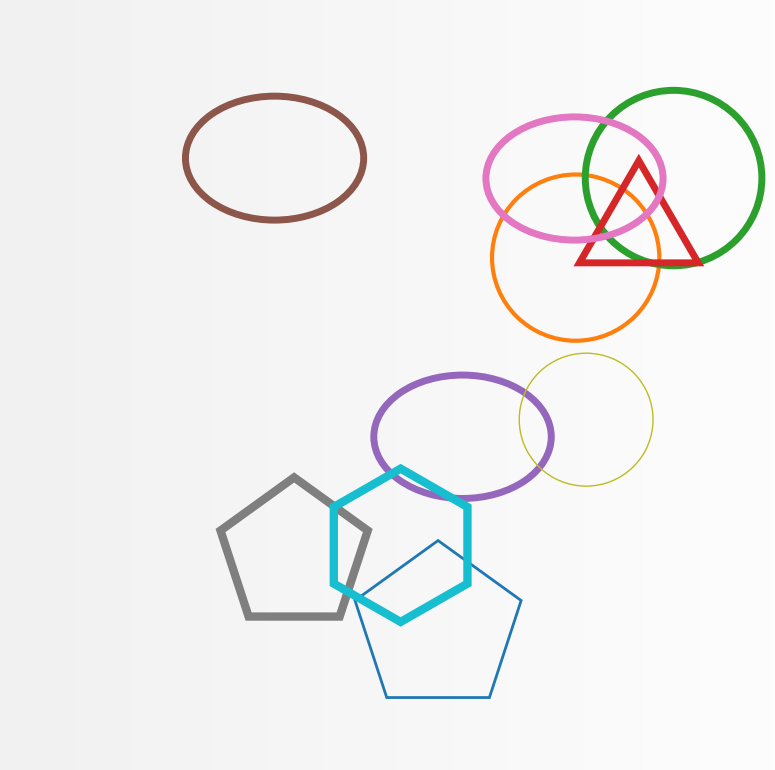[{"shape": "pentagon", "thickness": 1, "radius": 0.56, "center": [0.565, 0.185]}, {"shape": "circle", "thickness": 1.5, "radius": 0.54, "center": [0.743, 0.665]}, {"shape": "circle", "thickness": 2.5, "radius": 0.57, "center": [0.869, 0.769]}, {"shape": "triangle", "thickness": 2.5, "radius": 0.44, "center": [0.824, 0.703]}, {"shape": "oval", "thickness": 2.5, "radius": 0.57, "center": [0.597, 0.433]}, {"shape": "oval", "thickness": 2.5, "radius": 0.57, "center": [0.354, 0.795]}, {"shape": "oval", "thickness": 2.5, "radius": 0.57, "center": [0.741, 0.768]}, {"shape": "pentagon", "thickness": 3, "radius": 0.5, "center": [0.38, 0.28]}, {"shape": "circle", "thickness": 0.5, "radius": 0.43, "center": [0.756, 0.455]}, {"shape": "hexagon", "thickness": 3, "radius": 0.5, "center": [0.517, 0.292]}]